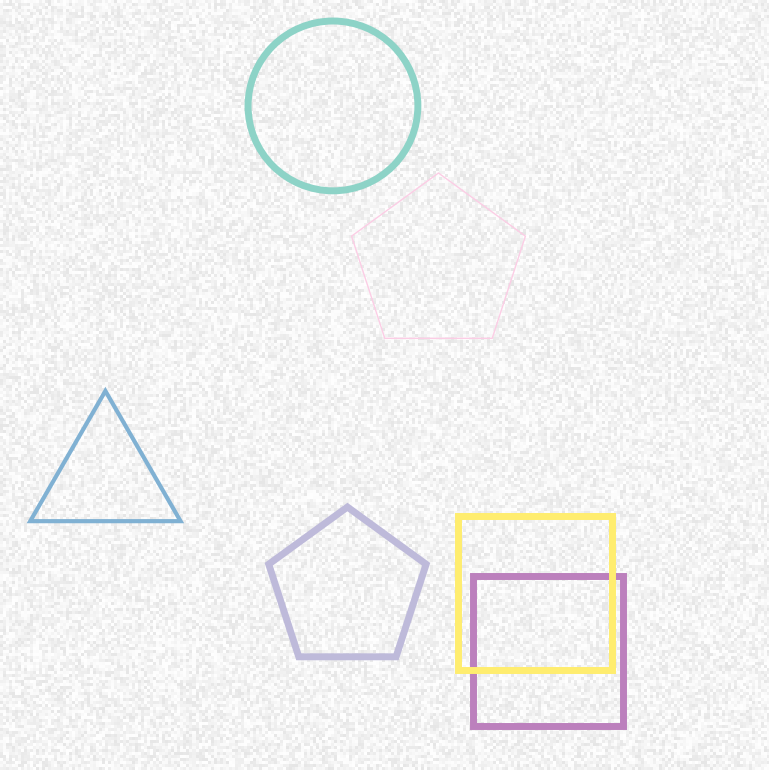[{"shape": "circle", "thickness": 2.5, "radius": 0.55, "center": [0.432, 0.862]}, {"shape": "pentagon", "thickness": 2.5, "radius": 0.54, "center": [0.451, 0.234]}, {"shape": "triangle", "thickness": 1.5, "radius": 0.56, "center": [0.137, 0.38]}, {"shape": "pentagon", "thickness": 0.5, "radius": 0.59, "center": [0.569, 0.657]}, {"shape": "square", "thickness": 2.5, "radius": 0.49, "center": [0.712, 0.155]}, {"shape": "square", "thickness": 2.5, "radius": 0.5, "center": [0.695, 0.23]}]